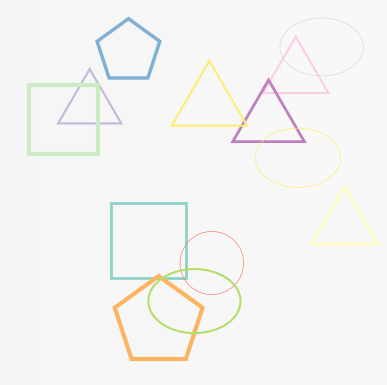[{"shape": "square", "thickness": 2, "radius": 0.49, "center": [0.383, 0.375]}, {"shape": "triangle", "thickness": 1.5, "radius": 0.5, "center": [0.889, 0.416]}, {"shape": "triangle", "thickness": 1.5, "radius": 0.47, "center": [0.231, 0.727]}, {"shape": "circle", "thickness": 0.5, "radius": 0.41, "center": [0.547, 0.317]}, {"shape": "pentagon", "thickness": 2.5, "radius": 0.43, "center": [0.332, 0.866]}, {"shape": "pentagon", "thickness": 3, "radius": 0.6, "center": [0.409, 0.164]}, {"shape": "oval", "thickness": 1.5, "radius": 0.59, "center": [0.502, 0.218]}, {"shape": "triangle", "thickness": 1.5, "radius": 0.49, "center": [0.763, 0.807]}, {"shape": "oval", "thickness": 0.5, "radius": 0.54, "center": [0.83, 0.878]}, {"shape": "triangle", "thickness": 2, "radius": 0.53, "center": [0.693, 0.685]}, {"shape": "square", "thickness": 3, "radius": 0.45, "center": [0.163, 0.689]}, {"shape": "triangle", "thickness": 1.5, "radius": 0.56, "center": [0.54, 0.73]}, {"shape": "oval", "thickness": 0.5, "radius": 0.55, "center": [0.769, 0.59]}]